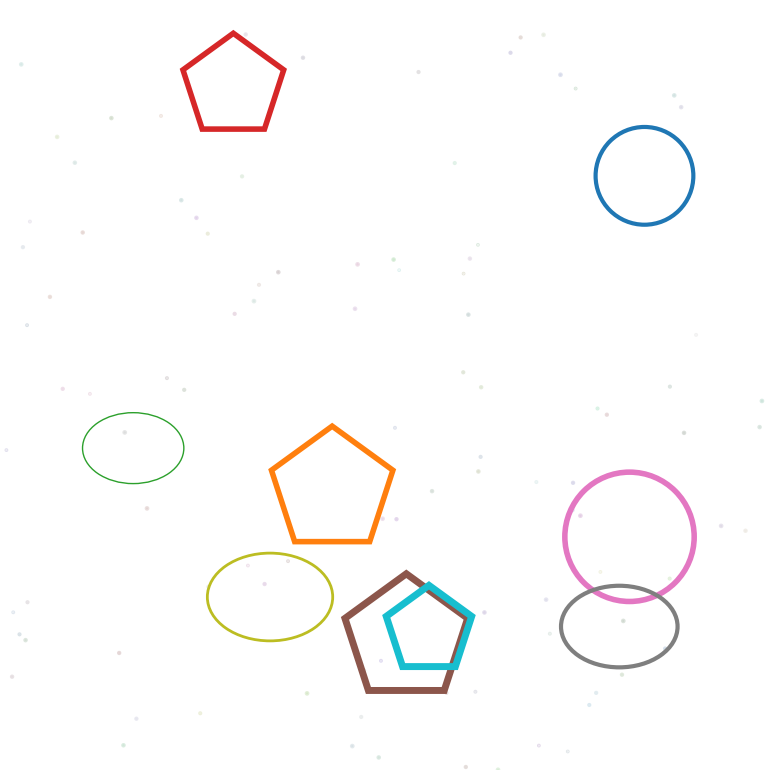[{"shape": "circle", "thickness": 1.5, "radius": 0.32, "center": [0.837, 0.772]}, {"shape": "pentagon", "thickness": 2, "radius": 0.41, "center": [0.431, 0.364]}, {"shape": "oval", "thickness": 0.5, "radius": 0.33, "center": [0.173, 0.418]}, {"shape": "pentagon", "thickness": 2, "radius": 0.34, "center": [0.303, 0.888]}, {"shape": "pentagon", "thickness": 2.5, "radius": 0.42, "center": [0.528, 0.171]}, {"shape": "circle", "thickness": 2, "radius": 0.42, "center": [0.818, 0.303]}, {"shape": "oval", "thickness": 1.5, "radius": 0.38, "center": [0.804, 0.186]}, {"shape": "oval", "thickness": 1, "radius": 0.41, "center": [0.351, 0.225]}, {"shape": "pentagon", "thickness": 2.5, "radius": 0.29, "center": [0.557, 0.181]}]